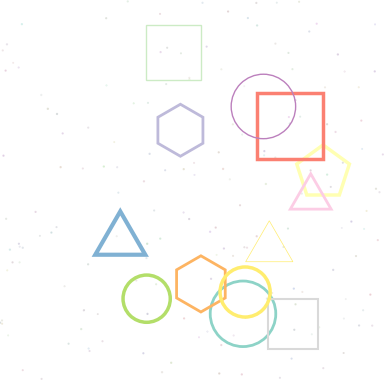[{"shape": "circle", "thickness": 2, "radius": 0.43, "center": [0.631, 0.185]}, {"shape": "pentagon", "thickness": 2.5, "radius": 0.36, "center": [0.839, 0.552]}, {"shape": "hexagon", "thickness": 2, "radius": 0.34, "center": [0.469, 0.662]}, {"shape": "square", "thickness": 2.5, "radius": 0.43, "center": [0.754, 0.673]}, {"shape": "triangle", "thickness": 3, "radius": 0.38, "center": [0.312, 0.376]}, {"shape": "hexagon", "thickness": 2, "radius": 0.36, "center": [0.522, 0.263]}, {"shape": "circle", "thickness": 2.5, "radius": 0.31, "center": [0.381, 0.224]}, {"shape": "triangle", "thickness": 2, "radius": 0.31, "center": [0.807, 0.487]}, {"shape": "square", "thickness": 1.5, "radius": 0.32, "center": [0.76, 0.159]}, {"shape": "circle", "thickness": 1, "radius": 0.42, "center": [0.684, 0.723]}, {"shape": "square", "thickness": 1, "radius": 0.36, "center": [0.451, 0.863]}, {"shape": "circle", "thickness": 2.5, "radius": 0.33, "center": [0.637, 0.242]}, {"shape": "triangle", "thickness": 0.5, "radius": 0.35, "center": [0.699, 0.356]}]